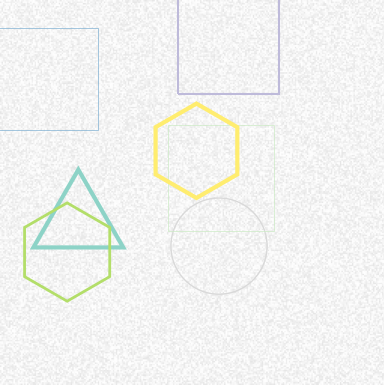[{"shape": "triangle", "thickness": 3, "radius": 0.67, "center": [0.203, 0.425]}, {"shape": "square", "thickness": 1.5, "radius": 0.65, "center": [0.594, 0.888]}, {"shape": "square", "thickness": 0.5, "radius": 0.66, "center": [0.122, 0.794]}, {"shape": "hexagon", "thickness": 2, "radius": 0.64, "center": [0.174, 0.345]}, {"shape": "circle", "thickness": 1, "radius": 0.62, "center": [0.569, 0.361]}, {"shape": "square", "thickness": 0.5, "radius": 0.69, "center": [0.574, 0.538]}, {"shape": "hexagon", "thickness": 3, "radius": 0.61, "center": [0.51, 0.608]}]